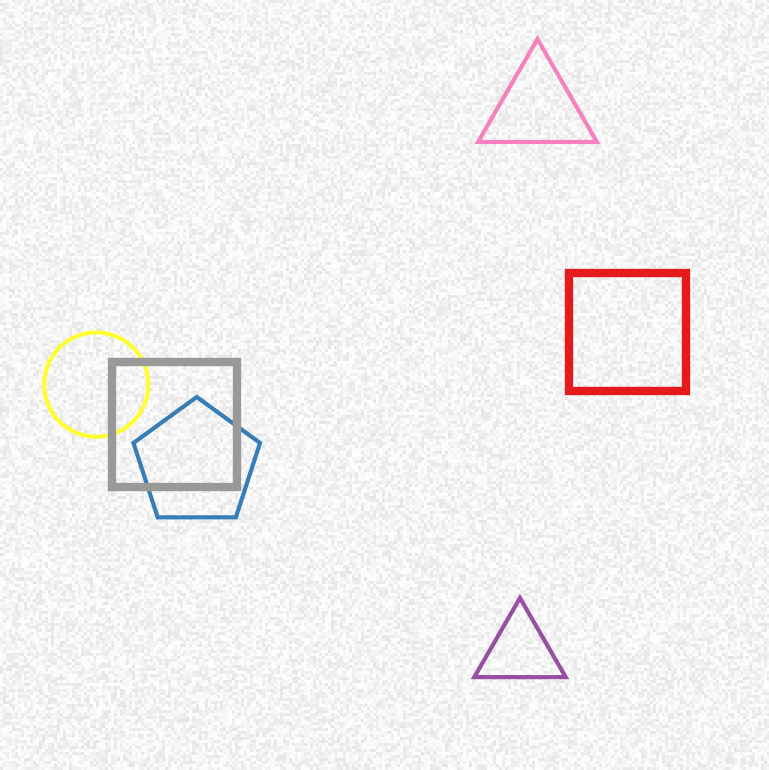[{"shape": "square", "thickness": 3, "radius": 0.38, "center": [0.815, 0.569]}, {"shape": "pentagon", "thickness": 1.5, "radius": 0.43, "center": [0.256, 0.398]}, {"shape": "triangle", "thickness": 1.5, "radius": 0.34, "center": [0.675, 0.155]}, {"shape": "circle", "thickness": 1.5, "radius": 0.34, "center": [0.125, 0.501]}, {"shape": "triangle", "thickness": 1.5, "radius": 0.45, "center": [0.698, 0.86]}, {"shape": "square", "thickness": 3, "radius": 0.4, "center": [0.226, 0.449]}]